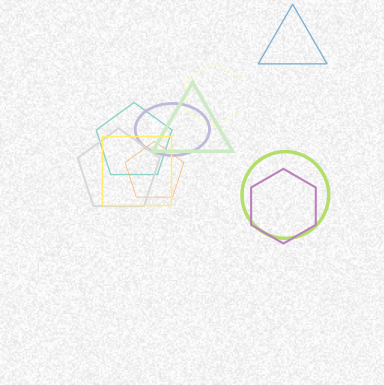[{"shape": "pentagon", "thickness": 1, "radius": 0.52, "center": [0.348, 0.63]}, {"shape": "hexagon", "thickness": 0.5, "radius": 0.42, "center": [0.556, 0.754]}, {"shape": "oval", "thickness": 2, "radius": 0.48, "center": [0.448, 0.664]}, {"shape": "triangle", "thickness": 1, "radius": 0.52, "center": [0.76, 0.886]}, {"shape": "pentagon", "thickness": 0.5, "radius": 0.4, "center": [0.401, 0.553]}, {"shape": "circle", "thickness": 2.5, "radius": 0.56, "center": [0.741, 0.494]}, {"shape": "pentagon", "thickness": 1.5, "radius": 0.56, "center": [0.308, 0.555]}, {"shape": "hexagon", "thickness": 1.5, "radius": 0.48, "center": [0.736, 0.464]}, {"shape": "triangle", "thickness": 2.5, "radius": 0.6, "center": [0.5, 0.667]}, {"shape": "square", "thickness": 1, "radius": 0.44, "center": [0.355, 0.557]}]